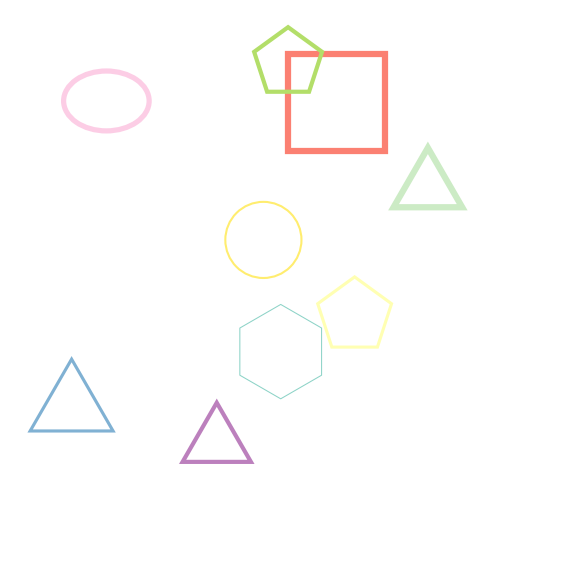[{"shape": "hexagon", "thickness": 0.5, "radius": 0.41, "center": [0.486, 0.39]}, {"shape": "pentagon", "thickness": 1.5, "radius": 0.34, "center": [0.614, 0.452]}, {"shape": "square", "thickness": 3, "radius": 0.42, "center": [0.583, 0.822]}, {"shape": "triangle", "thickness": 1.5, "radius": 0.41, "center": [0.124, 0.294]}, {"shape": "pentagon", "thickness": 2, "radius": 0.31, "center": [0.499, 0.89]}, {"shape": "oval", "thickness": 2.5, "radius": 0.37, "center": [0.184, 0.824]}, {"shape": "triangle", "thickness": 2, "radius": 0.34, "center": [0.375, 0.233]}, {"shape": "triangle", "thickness": 3, "radius": 0.34, "center": [0.741, 0.675]}, {"shape": "circle", "thickness": 1, "radius": 0.33, "center": [0.456, 0.584]}]